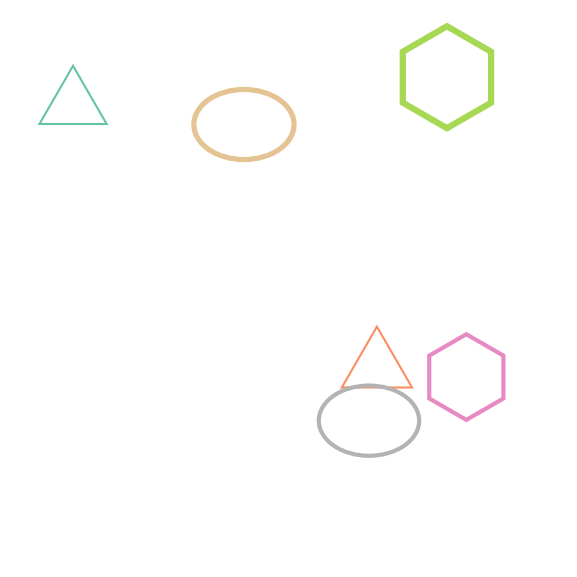[{"shape": "triangle", "thickness": 1, "radius": 0.34, "center": [0.126, 0.818]}, {"shape": "triangle", "thickness": 1, "radius": 0.35, "center": [0.653, 0.363]}, {"shape": "hexagon", "thickness": 2, "radius": 0.37, "center": [0.808, 0.346]}, {"shape": "hexagon", "thickness": 3, "radius": 0.44, "center": [0.774, 0.865]}, {"shape": "oval", "thickness": 2.5, "radius": 0.43, "center": [0.422, 0.784]}, {"shape": "oval", "thickness": 2, "radius": 0.43, "center": [0.639, 0.271]}]